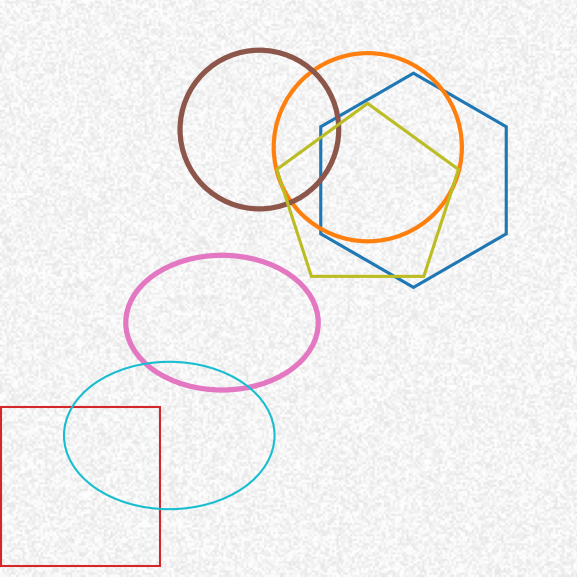[{"shape": "hexagon", "thickness": 1.5, "radius": 0.93, "center": [0.716, 0.687]}, {"shape": "circle", "thickness": 2, "radius": 0.81, "center": [0.637, 0.744]}, {"shape": "square", "thickness": 1, "radius": 0.69, "center": [0.14, 0.157]}, {"shape": "circle", "thickness": 2.5, "radius": 0.69, "center": [0.449, 0.775]}, {"shape": "oval", "thickness": 2.5, "radius": 0.83, "center": [0.384, 0.44]}, {"shape": "pentagon", "thickness": 1.5, "radius": 0.83, "center": [0.637, 0.655]}, {"shape": "oval", "thickness": 1, "radius": 0.91, "center": [0.293, 0.245]}]